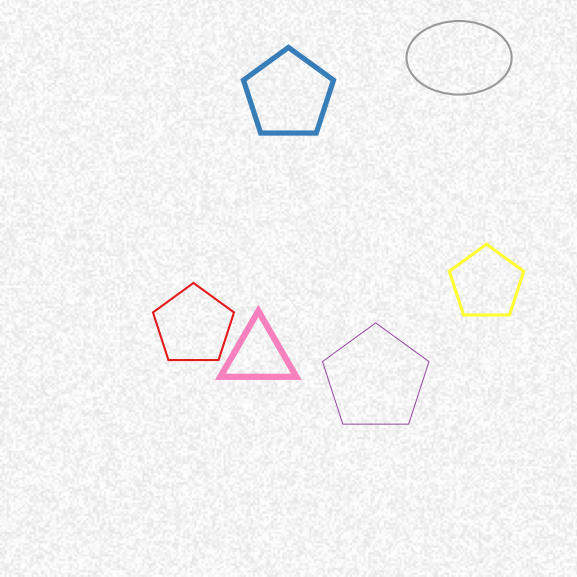[{"shape": "pentagon", "thickness": 1, "radius": 0.37, "center": [0.335, 0.435]}, {"shape": "pentagon", "thickness": 2.5, "radius": 0.41, "center": [0.5, 0.835]}, {"shape": "pentagon", "thickness": 0.5, "radius": 0.48, "center": [0.651, 0.343]}, {"shape": "pentagon", "thickness": 1.5, "radius": 0.34, "center": [0.842, 0.509]}, {"shape": "triangle", "thickness": 3, "radius": 0.38, "center": [0.447, 0.385]}, {"shape": "oval", "thickness": 1, "radius": 0.46, "center": [0.795, 0.899]}]